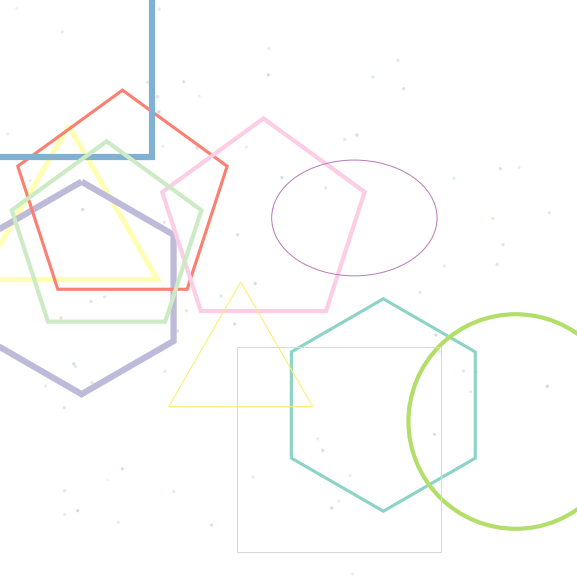[{"shape": "hexagon", "thickness": 1.5, "radius": 0.92, "center": [0.664, 0.298]}, {"shape": "triangle", "thickness": 2.5, "radius": 0.89, "center": [0.119, 0.604]}, {"shape": "hexagon", "thickness": 3, "radius": 0.92, "center": [0.141, 0.501]}, {"shape": "pentagon", "thickness": 1.5, "radius": 0.95, "center": [0.212, 0.652]}, {"shape": "square", "thickness": 3, "radius": 0.69, "center": [0.126, 0.865]}, {"shape": "circle", "thickness": 2, "radius": 0.93, "center": [0.893, 0.269]}, {"shape": "pentagon", "thickness": 2, "radius": 0.92, "center": [0.456, 0.61]}, {"shape": "square", "thickness": 0.5, "radius": 0.88, "center": [0.587, 0.221]}, {"shape": "oval", "thickness": 0.5, "radius": 0.72, "center": [0.614, 0.622]}, {"shape": "pentagon", "thickness": 2, "radius": 0.86, "center": [0.185, 0.582]}, {"shape": "triangle", "thickness": 0.5, "radius": 0.72, "center": [0.417, 0.367]}]